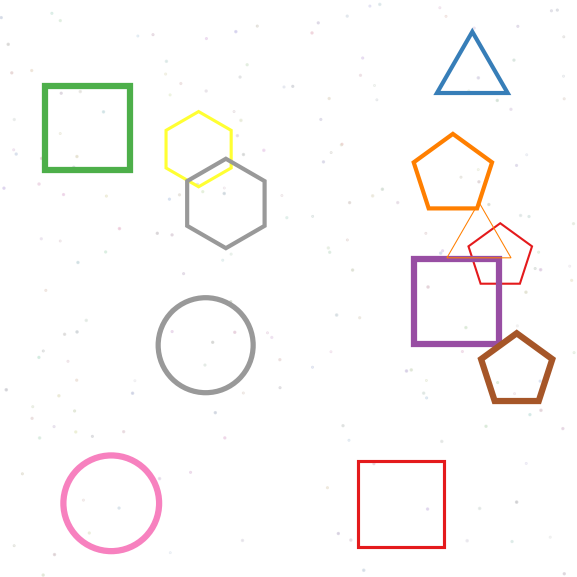[{"shape": "pentagon", "thickness": 1, "radius": 0.29, "center": [0.866, 0.555]}, {"shape": "square", "thickness": 1.5, "radius": 0.37, "center": [0.694, 0.127]}, {"shape": "triangle", "thickness": 2, "radius": 0.35, "center": [0.818, 0.873]}, {"shape": "square", "thickness": 3, "radius": 0.37, "center": [0.152, 0.777]}, {"shape": "square", "thickness": 3, "radius": 0.37, "center": [0.79, 0.477]}, {"shape": "triangle", "thickness": 0.5, "radius": 0.32, "center": [0.829, 0.585]}, {"shape": "pentagon", "thickness": 2, "radius": 0.36, "center": [0.784, 0.696]}, {"shape": "hexagon", "thickness": 1.5, "radius": 0.33, "center": [0.344, 0.741]}, {"shape": "pentagon", "thickness": 3, "radius": 0.32, "center": [0.895, 0.357]}, {"shape": "circle", "thickness": 3, "radius": 0.41, "center": [0.193, 0.128]}, {"shape": "circle", "thickness": 2.5, "radius": 0.41, "center": [0.356, 0.401]}, {"shape": "hexagon", "thickness": 2, "radius": 0.39, "center": [0.391, 0.647]}]